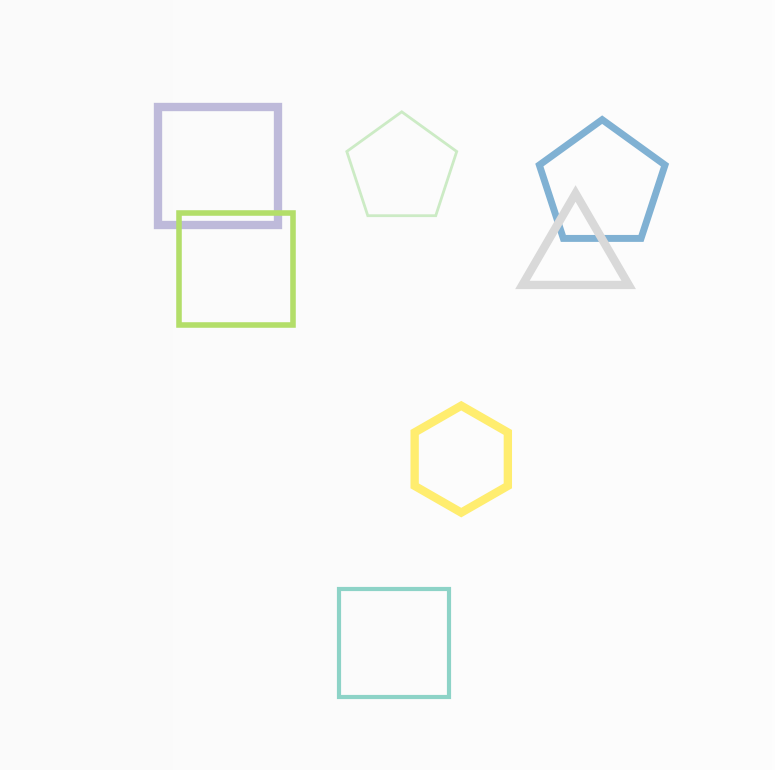[{"shape": "square", "thickness": 1.5, "radius": 0.35, "center": [0.509, 0.165]}, {"shape": "square", "thickness": 3, "radius": 0.39, "center": [0.281, 0.785]}, {"shape": "pentagon", "thickness": 2.5, "radius": 0.43, "center": [0.777, 0.759]}, {"shape": "square", "thickness": 2, "radius": 0.37, "center": [0.304, 0.65]}, {"shape": "triangle", "thickness": 3, "radius": 0.4, "center": [0.743, 0.67]}, {"shape": "pentagon", "thickness": 1, "radius": 0.37, "center": [0.518, 0.78]}, {"shape": "hexagon", "thickness": 3, "radius": 0.35, "center": [0.595, 0.404]}]